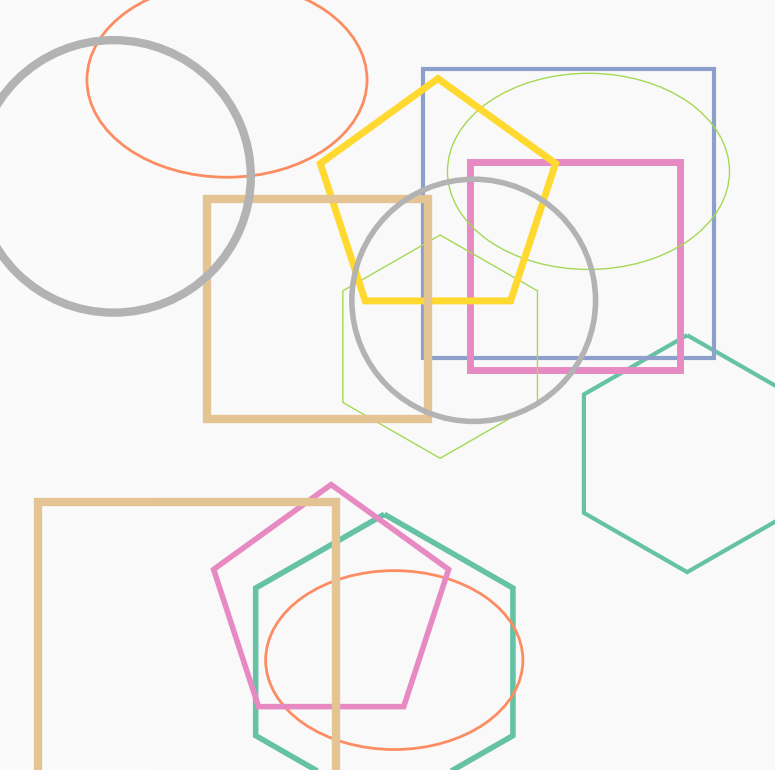[{"shape": "hexagon", "thickness": 1.5, "radius": 0.77, "center": [0.887, 0.411]}, {"shape": "hexagon", "thickness": 2, "radius": 0.96, "center": [0.496, 0.14]}, {"shape": "oval", "thickness": 1, "radius": 0.83, "center": [0.509, 0.143]}, {"shape": "oval", "thickness": 1, "radius": 0.9, "center": [0.293, 0.896]}, {"shape": "square", "thickness": 1.5, "radius": 0.94, "center": [0.733, 0.723]}, {"shape": "square", "thickness": 2.5, "radius": 0.68, "center": [0.742, 0.655]}, {"shape": "pentagon", "thickness": 2, "radius": 0.8, "center": [0.427, 0.211]}, {"shape": "hexagon", "thickness": 0.5, "radius": 0.72, "center": [0.568, 0.55]}, {"shape": "oval", "thickness": 0.5, "radius": 0.91, "center": [0.759, 0.777]}, {"shape": "pentagon", "thickness": 2.5, "radius": 0.8, "center": [0.565, 0.738]}, {"shape": "square", "thickness": 3, "radius": 0.71, "center": [0.41, 0.599]}, {"shape": "square", "thickness": 3, "radius": 0.96, "center": [0.241, 0.156]}, {"shape": "circle", "thickness": 2, "radius": 0.79, "center": [0.611, 0.61]}, {"shape": "circle", "thickness": 3, "radius": 0.88, "center": [0.147, 0.771]}]